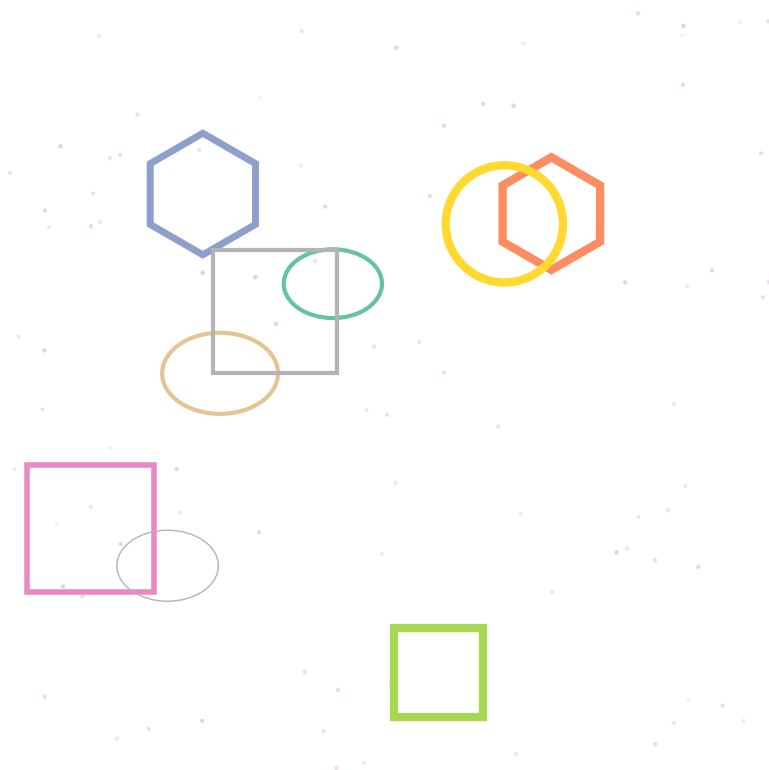[{"shape": "oval", "thickness": 1.5, "radius": 0.32, "center": [0.432, 0.632]}, {"shape": "hexagon", "thickness": 3, "radius": 0.37, "center": [0.716, 0.723]}, {"shape": "hexagon", "thickness": 2.5, "radius": 0.39, "center": [0.263, 0.748]}, {"shape": "square", "thickness": 2, "radius": 0.41, "center": [0.118, 0.313]}, {"shape": "square", "thickness": 3, "radius": 0.29, "center": [0.57, 0.126]}, {"shape": "circle", "thickness": 3, "radius": 0.38, "center": [0.655, 0.709]}, {"shape": "oval", "thickness": 1.5, "radius": 0.38, "center": [0.286, 0.515]}, {"shape": "oval", "thickness": 0.5, "radius": 0.33, "center": [0.218, 0.265]}, {"shape": "square", "thickness": 1.5, "radius": 0.4, "center": [0.357, 0.596]}]